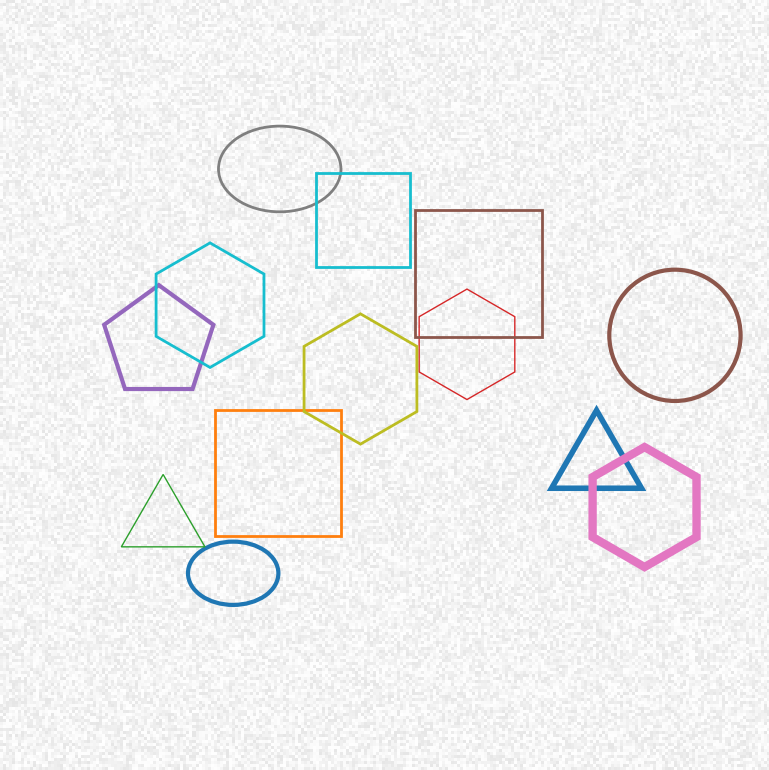[{"shape": "oval", "thickness": 1.5, "radius": 0.29, "center": [0.303, 0.255]}, {"shape": "triangle", "thickness": 2, "radius": 0.34, "center": [0.775, 0.4]}, {"shape": "square", "thickness": 1, "radius": 0.41, "center": [0.361, 0.385]}, {"shape": "triangle", "thickness": 0.5, "radius": 0.31, "center": [0.212, 0.321]}, {"shape": "hexagon", "thickness": 0.5, "radius": 0.36, "center": [0.606, 0.553]}, {"shape": "pentagon", "thickness": 1.5, "radius": 0.37, "center": [0.206, 0.555]}, {"shape": "circle", "thickness": 1.5, "radius": 0.43, "center": [0.877, 0.564]}, {"shape": "square", "thickness": 1, "radius": 0.41, "center": [0.622, 0.645]}, {"shape": "hexagon", "thickness": 3, "radius": 0.39, "center": [0.837, 0.341]}, {"shape": "oval", "thickness": 1, "radius": 0.4, "center": [0.363, 0.781]}, {"shape": "hexagon", "thickness": 1, "radius": 0.42, "center": [0.468, 0.508]}, {"shape": "hexagon", "thickness": 1, "radius": 0.4, "center": [0.273, 0.604]}, {"shape": "square", "thickness": 1, "radius": 0.31, "center": [0.472, 0.715]}]